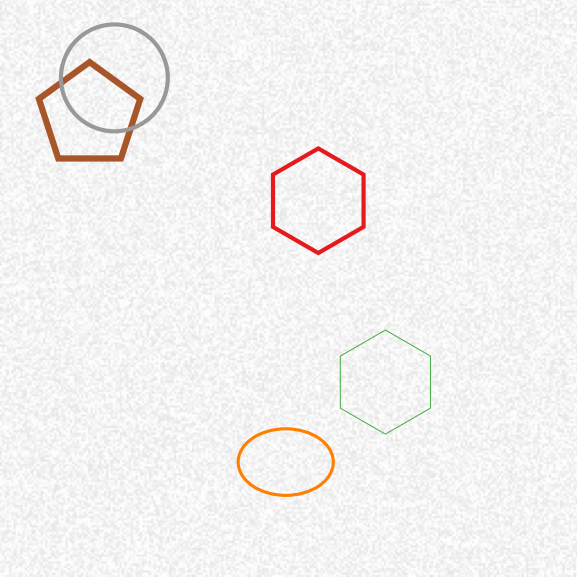[{"shape": "hexagon", "thickness": 2, "radius": 0.45, "center": [0.551, 0.652]}, {"shape": "hexagon", "thickness": 0.5, "radius": 0.45, "center": [0.667, 0.337]}, {"shape": "oval", "thickness": 1.5, "radius": 0.41, "center": [0.495, 0.199]}, {"shape": "pentagon", "thickness": 3, "radius": 0.46, "center": [0.155, 0.799]}, {"shape": "circle", "thickness": 2, "radius": 0.46, "center": [0.198, 0.864]}]